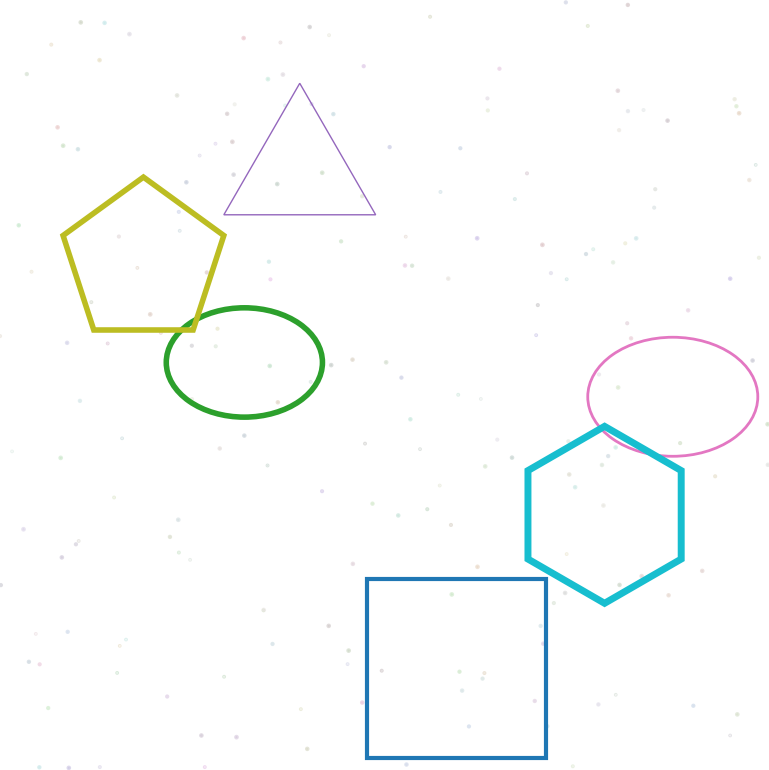[{"shape": "square", "thickness": 1.5, "radius": 0.58, "center": [0.593, 0.131]}, {"shape": "oval", "thickness": 2, "radius": 0.51, "center": [0.317, 0.529]}, {"shape": "triangle", "thickness": 0.5, "radius": 0.57, "center": [0.389, 0.778]}, {"shape": "oval", "thickness": 1, "radius": 0.55, "center": [0.874, 0.485]}, {"shape": "pentagon", "thickness": 2, "radius": 0.55, "center": [0.186, 0.66]}, {"shape": "hexagon", "thickness": 2.5, "radius": 0.57, "center": [0.785, 0.331]}]